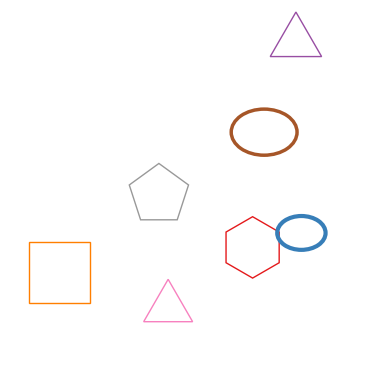[{"shape": "hexagon", "thickness": 1, "radius": 0.4, "center": [0.656, 0.357]}, {"shape": "oval", "thickness": 3, "radius": 0.31, "center": [0.783, 0.395]}, {"shape": "triangle", "thickness": 1, "radius": 0.39, "center": [0.769, 0.892]}, {"shape": "square", "thickness": 1, "radius": 0.4, "center": [0.154, 0.293]}, {"shape": "oval", "thickness": 2.5, "radius": 0.43, "center": [0.686, 0.657]}, {"shape": "triangle", "thickness": 1, "radius": 0.37, "center": [0.437, 0.201]}, {"shape": "pentagon", "thickness": 1, "radius": 0.4, "center": [0.413, 0.495]}]